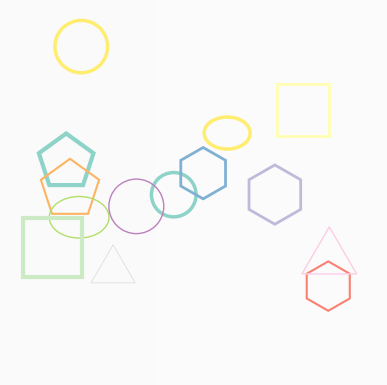[{"shape": "circle", "thickness": 2.5, "radius": 0.29, "center": [0.448, 0.494]}, {"shape": "pentagon", "thickness": 3, "radius": 0.37, "center": [0.171, 0.579]}, {"shape": "square", "thickness": 2, "radius": 0.34, "center": [0.783, 0.715]}, {"shape": "hexagon", "thickness": 2, "radius": 0.38, "center": [0.709, 0.495]}, {"shape": "hexagon", "thickness": 1.5, "radius": 0.32, "center": [0.847, 0.257]}, {"shape": "hexagon", "thickness": 2, "radius": 0.33, "center": [0.524, 0.55]}, {"shape": "pentagon", "thickness": 1.5, "radius": 0.39, "center": [0.181, 0.509]}, {"shape": "oval", "thickness": 1, "radius": 0.39, "center": [0.204, 0.436]}, {"shape": "triangle", "thickness": 1, "radius": 0.41, "center": [0.85, 0.329]}, {"shape": "triangle", "thickness": 0.5, "radius": 0.33, "center": [0.292, 0.298]}, {"shape": "circle", "thickness": 1, "radius": 0.35, "center": [0.352, 0.464]}, {"shape": "square", "thickness": 3, "radius": 0.38, "center": [0.135, 0.356]}, {"shape": "circle", "thickness": 2.5, "radius": 0.34, "center": [0.21, 0.879]}, {"shape": "oval", "thickness": 2.5, "radius": 0.3, "center": [0.586, 0.654]}]